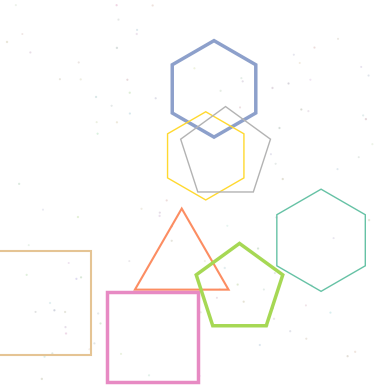[{"shape": "hexagon", "thickness": 1, "radius": 0.66, "center": [0.834, 0.376]}, {"shape": "triangle", "thickness": 1.5, "radius": 0.7, "center": [0.472, 0.318]}, {"shape": "hexagon", "thickness": 2.5, "radius": 0.63, "center": [0.556, 0.769]}, {"shape": "square", "thickness": 2.5, "radius": 0.59, "center": [0.396, 0.124]}, {"shape": "pentagon", "thickness": 2.5, "radius": 0.59, "center": [0.622, 0.25]}, {"shape": "hexagon", "thickness": 1, "radius": 0.57, "center": [0.534, 0.595]}, {"shape": "square", "thickness": 1.5, "radius": 0.68, "center": [0.102, 0.213]}, {"shape": "pentagon", "thickness": 1, "radius": 0.61, "center": [0.586, 0.601]}]